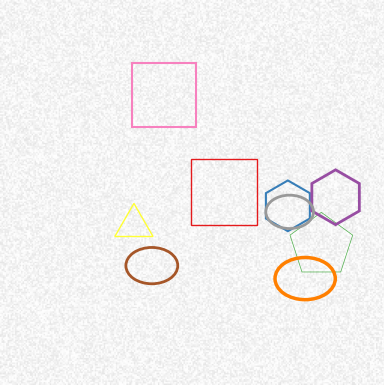[{"shape": "square", "thickness": 1, "radius": 0.43, "center": [0.582, 0.501]}, {"shape": "hexagon", "thickness": 1.5, "radius": 0.33, "center": [0.748, 0.465]}, {"shape": "pentagon", "thickness": 0.5, "radius": 0.43, "center": [0.835, 0.363]}, {"shape": "hexagon", "thickness": 2, "radius": 0.36, "center": [0.872, 0.488]}, {"shape": "oval", "thickness": 2.5, "radius": 0.39, "center": [0.793, 0.276]}, {"shape": "triangle", "thickness": 1, "radius": 0.29, "center": [0.348, 0.414]}, {"shape": "oval", "thickness": 2, "radius": 0.34, "center": [0.394, 0.31]}, {"shape": "square", "thickness": 1.5, "radius": 0.42, "center": [0.425, 0.754]}, {"shape": "oval", "thickness": 2, "radius": 0.31, "center": [0.752, 0.45]}]